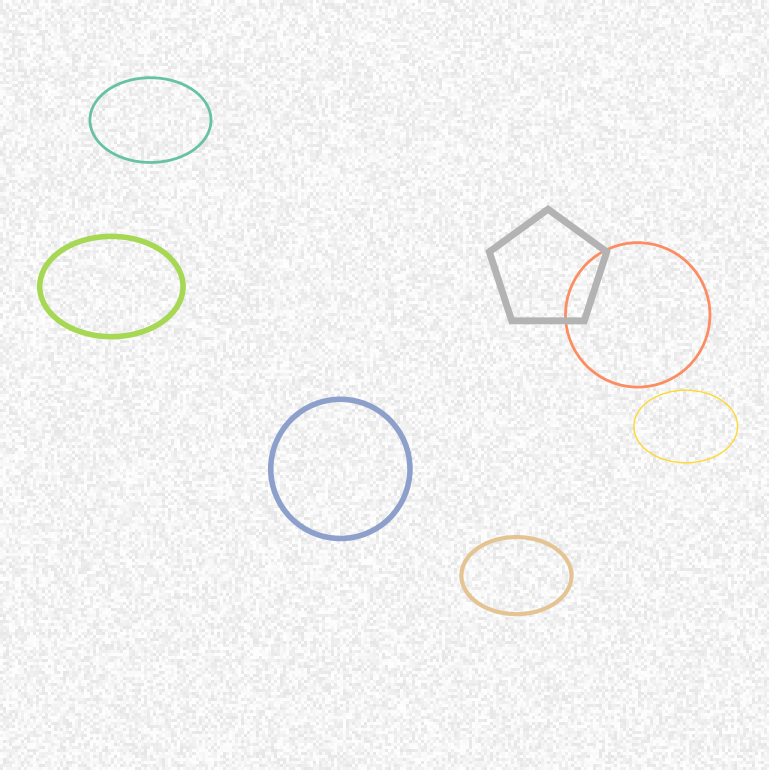[{"shape": "oval", "thickness": 1, "radius": 0.39, "center": [0.195, 0.844]}, {"shape": "circle", "thickness": 1, "radius": 0.47, "center": [0.828, 0.591]}, {"shape": "circle", "thickness": 2, "radius": 0.45, "center": [0.442, 0.391]}, {"shape": "oval", "thickness": 2, "radius": 0.47, "center": [0.145, 0.628]}, {"shape": "oval", "thickness": 0.5, "radius": 0.34, "center": [0.891, 0.446]}, {"shape": "oval", "thickness": 1.5, "radius": 0.36, "center": [0.671, 0.252]}, {"shape": "pentagon", "thickness": 2.5, "radius": 0.4, "center": [0.712, 0.648]}]